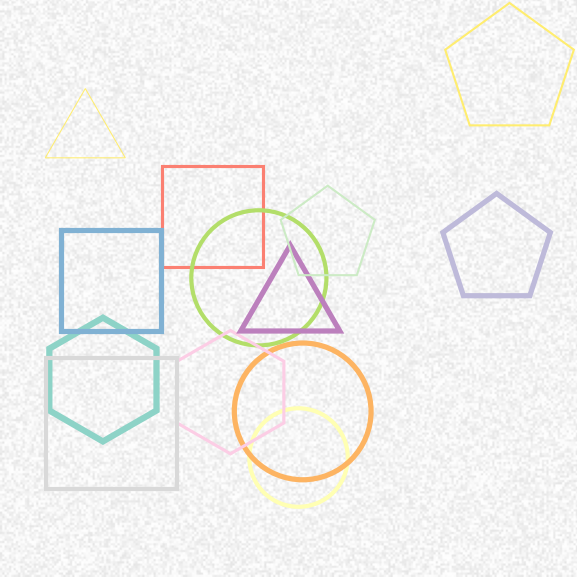[{"shape": "hexagon", "thickness": 3, "radius": 0.54, "center": [0.178, 0.342]}, {"shape": "circle", "thickness": 2, "radius": 0.43, "center": [0.517, 0.207]}, {"shape": "pentagon", "thickness": 2.5, "radius": 0.49, "center": [0.86, 0.566]}, {"shape": "square", "thickness": 1.5, "radius": 0.44, "center": [0.368, 0.624]}, {"shape": "square", "thickness": 2.5, "radius": 0.44, "center": [0.192, 0.513]}, {"shape": "circle", "thickness": 2.5, "radius": 0.59, "center": [0.524, 0.287]}, {"shape": "circle", "thickness": 2, "radius": 0.58, "center": [0.448, 0.518]}, {"shape": "hexagon", "thickness": 1.5, "radius": 0.53, "center": [0.399, 0.32]}, {"shape": "square", "thickness": 2, "radius": 0.57, "center": [0.193, 0.266]}, {"shape": "triangle", "thickness": 2.5, "radius": 0.5, "center": [0.503, 0.476]}, {"shape": "pentagon", "thickness": 1, "radius": 0.43, "center": [0.568, 0.592]}, {"shape": "triangle", "thickness": 0.5, "radius": 0.4, "center": [0.148, 0.766]}, {"shape": "pentagon", "thickness": 1, "radius": 0.59, "center": [0.882, 0.877]}]